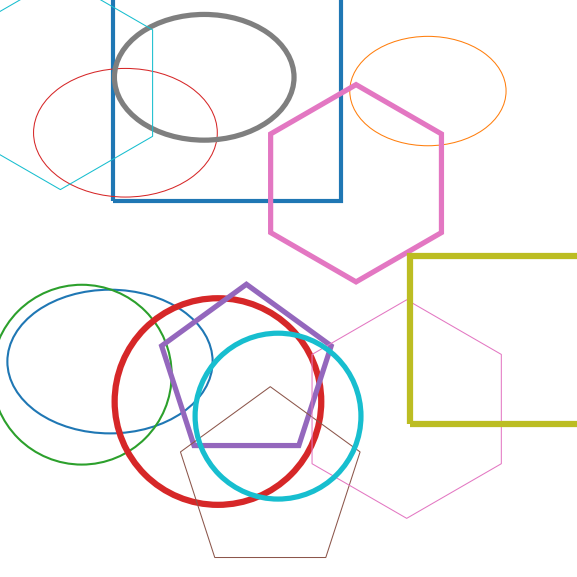[{"shape": "square", "thickness": 2, "radius": 0.99, "center": [0.392, 0.849]}, {"shape": "oval", "thickness": 1, "radius": 0.89, "center": [0.19, 0.373]}, {"shape": "oval", "thickness": 0.5, "radius": 0.68, "center": [0.741, 0.841]}, {"shape": "circle", "thickness": 1, "radius": 0.78, "center": [0.142, 0.35]}, {"shape": "circle", "thickness": 3, "radius": 0.89, "center": [0.377, 0.304]}, {"shape": "oval", "thickness": 0.5, "radius": 0.8, "center": [0.217, 0.769]}, {"shape": "pentagon", "thickness": 2.5, "radius": 0.77, "center": [0.427, 0.353]}, {"shape": "pentagon", "thickness": 0.5, "radius": 0.82, "center": [0.468, 0.166]}, {"shape": "hexagon", "thickness": 2.5, "radius": 0.85, "center": [0.617, 0.682]}, {"shape": "hexagon", "thickness": 0.5, "radius": 0.95, "center": [0.704, 0.291]}, {"shape": "oval", "thickness": 2.5, "radius": 0.78, "center": [0.354, 0.865]}, {"shape": "square", "thickness": 3, "radius": 0.73, "center": [0.856, 0.41]}, {"shape": "hexagon", "thickness": 0.5, "radius": 0.92, "center": [0.105, 0.855]}, {"shape": "circle", "thickness": 2.5, "radius": 0.72, "center": [0.481, 0.279]}]